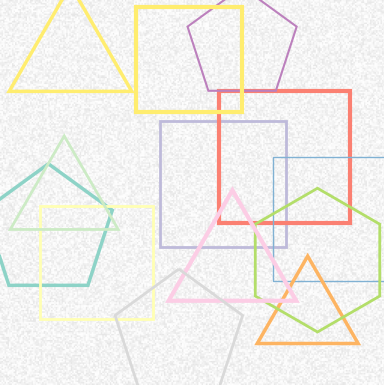[{"shape": "pentagon", "thickness": 2.5, "radius": 0.87, "center": [0.126, 0.4]}, {"shape": "square", "thickness": 2, "radius": 0.74, "center": [0.25, 0.318]}, {"shape": "square", "thickness": 2, "radius": 0.81, "center": [0.579, 0.522]}, {"shape": "square", "thickness": 3, "radius": 0.85, "center": [0.739, 0.593]}, {"shape": "square", "thickness": 1, "radius": 0.81, "center": [0.871, 0.431]}, {"shape": "triangle", "thickness": 2.5, "radius": 0.76, "center": [0.799, 0.183]}, {"shape": "hexagon", "thickness": 2, "radius": 0.93, "center": [0.825, 0.324]}, {"shape": "triangle", "thickness": 3, "radius": 0.96, "center": [0.604, 0.315]}, {"shape": "pentagon", "thickness": 2, "radius": 0.87, "center": [0.465, 0.127]}, {"shape": "pentagon", "thickness": 1.5, "radius": 0.75, "center": [0.629, 0.885]}, {"shape": "triangle", "thickness": 2, "radius": 0.81, "center": [0.167, 0.485]}, {"shape": "square", "thickness": 3, "radius": 0.68, "center": [0.491, 0.845]}, {"shape": "triangle", "thickness": 2.5, "radius": 0.92, "center": [0.183, 0.855]}]